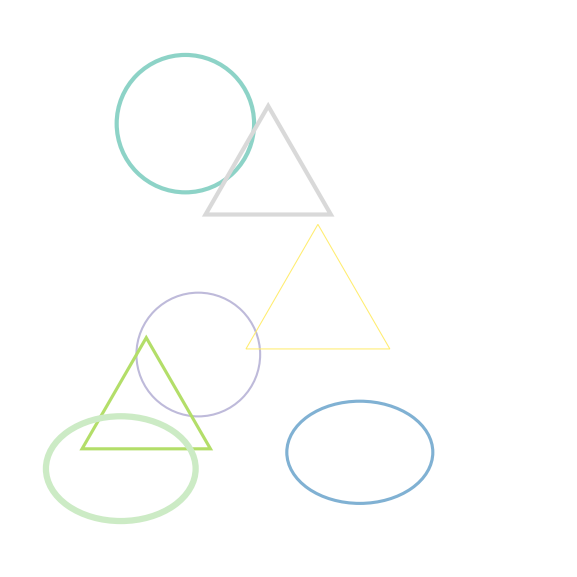[{"shape": "circle", "thickness": 2, "radius": 0.59, "center": [0.321, 0.785]}, {"shape": "circle", "thickness": 1, "radius": 0.54, "center": [0.343, 0.385]}, {"shape": "oval", "thickness": 1.5, "radius": 0.63, "center": [0.623, 0.216]}, {"shape": "triangle", "thickness": 1.5, "radius": 0.64, "center": [0.253, 0.286]}, {"shape": "triangle", "thickness": 2, "radius": 0.63, "center": [0.464, 0.69]}, {"shape": "oval", "thickness": 3, "radius": 0.65, "center": [0.209, 0.188]}, {"shape": "triangle", "thickness": 0.5, "radius": 0.72, "center": [0.55, 0.467]}]